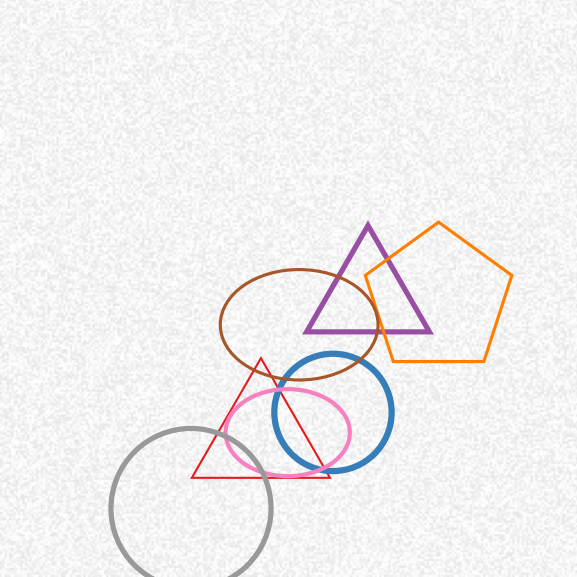[{"shape": "triangle", "thickness": 1, "radius": 0.69, "center": [0.452, 0.241]}, {"shape": "circle", "thickness": 3, "radius": 0.51, "center": [0.577, 0.285]}, {"shape": "triangle", "thickness": 2.5, "radius": 0.61, "center": [0.637, 0.486]}, {"shape": "pentagon", "thickness": 1.5, "radius": 0.67, "center": [0.759, 0.481]}, {"shape": "oval", "thickness": 1.5, "radius": 0.68, "center": [0.518, 0.437]}, {"shape": "oval", "thickness": 2, "radius": 0.54, "center": [0.498, 0.25]}, {"shape": "circle", "thickness": 2.5, "radius": 0.69, "center": [0.331, 0.119]}]